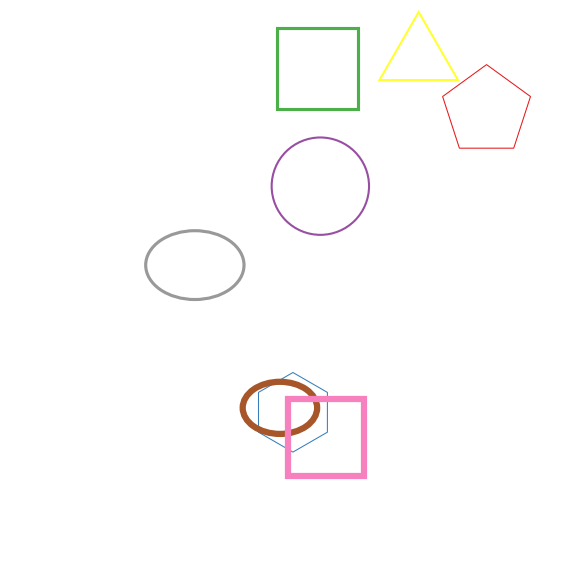[{"shape": "pentagon", "thickness": 0.5, "radius": 0.4, "center": [0.843, 0.807]}, {"shape": "hexagon", "thickness": 0.5, "radius": 0.34, "center": [0.507, 0.285]}, {"shape": "square", "thickness": 1.5, "radius": 0.35, "center": [0.55, 0.881]}, {"shape": "circle", "thickness": 1, "radius": 0.42, "center": [0.555, 0.677]}, {"shape": "triangle", "thickness": 1, "radius": 0.39, "center": [0.725, 0.9]}, {"shape": "oval", "thickness": 3, "radius": 0.32, "center": [0.485, 0.293]}, {"shape": "square", "thickness": 3, "radius": 0.33, "center": [0.565, 0.242]}, {"shape": "oval", "thickness": 1.5, "radius": 0.43, "center": [0.337, 0.54]}]